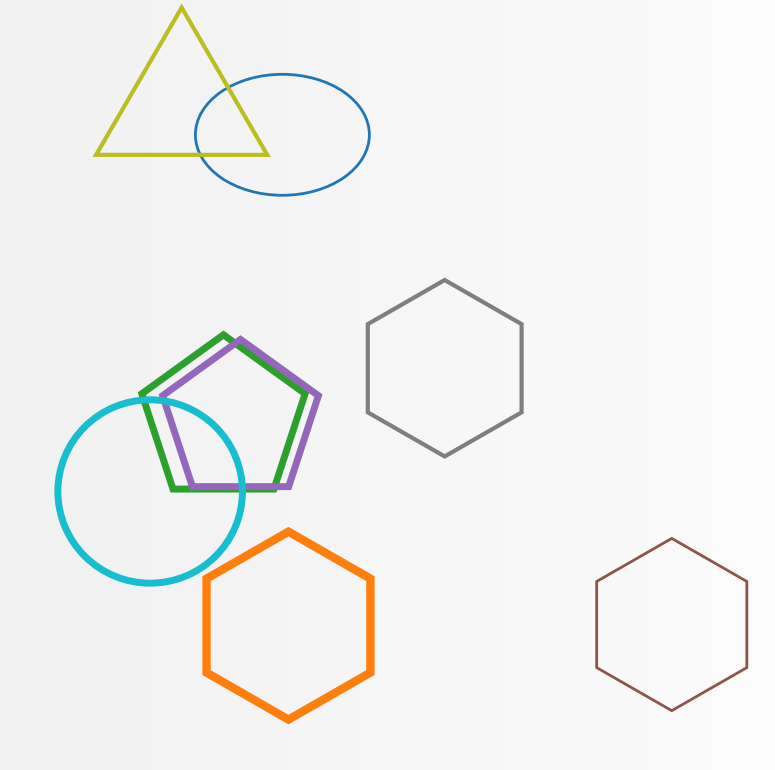[{"shape": "oval", "thickness": 1, "radius": 0.56, "center": [0.364, 0.825]}, {"shape": "hexagon", "thickness": 3, "radius": 0.61, "center": [0.372, 0.188]}, {"shape": "pentagon", "thickness": 2.5, "radius": 0.55, "center": [0.288, 0.454]}, {"shape": "pentagon", "thickness": 2.5, "radius": 0.53, "center": [0.31, 0.453]}, {"shape": "hexagon", "thickness": 1, "radius": 0.56, "center": [0.867, 0.189]}, {"shape": "hexagon", "thickness": 1.5, "radius": 0.57, "center": [0.574, 0.522]}, {"shape": "triangle", "thickness": 1.5, "radius": 0.64, "center": [0.234, 0.863]}, {"shape": "circle", "thickness": 2.5, "radius": 0.6, "center": [0.194, 0.362]}]